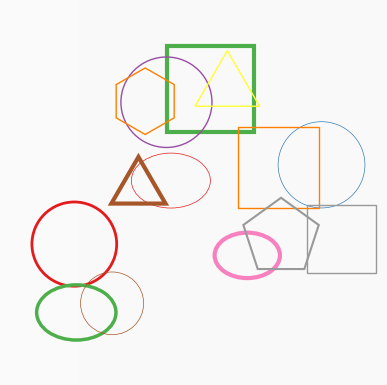[{"shape": "oval", "thickness": 0.5, "radius": 0.51, "center": [0.441, 0.531]}, {"shape": "circle", "thickness": 2, "radius": 0.55, "center": [0.192, 0.366]}, {"shape": "circle", "thickness": 0.5, "radius": 0.56, "center": [0.83, 0.572]}, {"shape": "oval", "thickness": 2.5, "radius": 0.51, "center": [0.197, 0.188]}, {"shape": "square", "thickness": 3, "radius": 0.56, "center": [0.543, 0.768]}, {"shape": "circle", "thickness": 1, "radius": 0.59, "center": [0.43, 0.734]}, {"shape": "hexagon", "thickness": 1, "radius": 0.43, "center": [0.375, 0.737]}, {"shape": "square", "thickness": 1, "radius": 0.52, "center": [0.719, 0.565]}, {"shape": "triangle", "thickness": 1, "radius": 0.48, "center": [0.587, 0.772]}, {"shape": "circle", "thickness": 0.5, "radius": 0.41, "center": [0.289, 0.212]}, {"shape": "triangle", "thickness": 3, "radius": 0.4, "center": [0.357, 0.512]}, {"shape": "oval", "thickness": 3, "radius": 0.42, "center": [0.638, 0.337]}, {"shape": "square", "thickness": 1, "radius": 0.44, "center": [0.882, 0.38]}, {"shape": "pentagon", "thickness": 1.5, "radius": 0.51, "center": [0.725, 0.384]}]